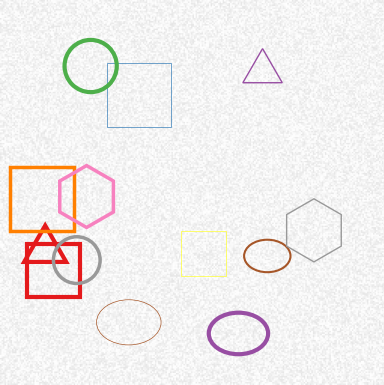[{"shape": "square", "thickness": 3, "radius": 0.35, "center": [0.139, 0.297]}, {"shape": "triangle", "thickness": 3, "radius": 0.32, "center": [0.117, 0.351]}, {"shape": "square", "thickness": 0.5, "radius": 0.42, "center": [0.361, 0.754]}, {"shape": "circle", "thickness": 3, "radius": 0.34, "center": [0.235, 0.829]}, {"shape": "triangle", "thickness": 1, "radius": 0.3, "center": [0.682, 0.815]}, {"shape": "oval", "thickness": 3, "radius": 0.39, "center": [0.619, 0.134]}, {"shape": "square", "thickness": 2.5, "radius": 0.42, "center": [0.108, 0.483]}, {"shape": "square", "thickness": 0.5, "radius": 0.29, "center": [0.528, 0.341]}, {"shape": "oval", "thickness": 1.5, "radius": 0.3, "center": [0.694, 0.335]}, {"shape": "oval", "thickness": 0.5, "radius": 0.42, "center": [0.335, 0.163]}, {"shape": "hexagon", "thickness": 2.5, "radius": 0.4, "center": [0.225, 0.49]}, {"shape": "circle", "thickness": 2.5, "radius": 0.3, "center": [0.199, 0.324]}, {"shape": "hexagon", "thickness": 1, "radius": 0.41, "center": [0.815, 0.402]}]